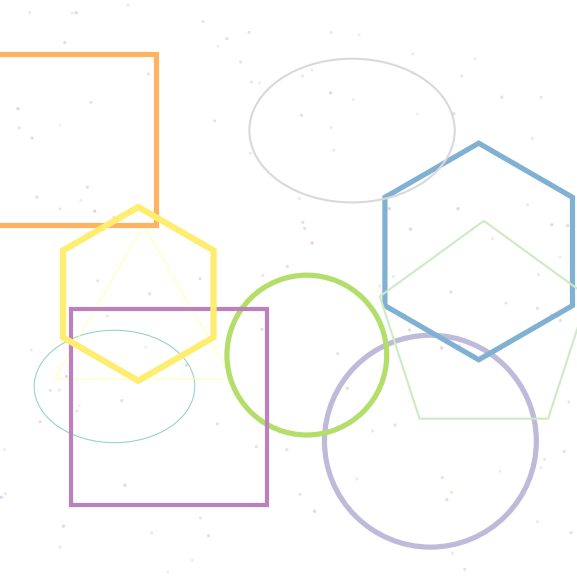[{"shape": "oval", "thickness": 0.5, "radius": 0.7, "center": [0.198, 0.33]}, {"shape": "triangle", "thickness": 0.5, "radius": 0.89, "center": [0.249, 0.432]}, {"shape": "circle", "thickness": 2.5, "radius": 0.92, "center": [0.745, 0.235]}, {"shape": "hexagon", "thickness": 2.5, "radius": 0.94, "center": [0.829, 0.564]}, {"shape": "square", "thickness": 2.5, "radius": 0.74, "center": [0.122, 0.757]}, {"shape": "circle", "thickness": 2.5, "radius": 0.69, "center": [0.531, 0.384]}, {"shape": "oval", "thickness": 1, "radius": 0.89, "center": [0.61, 0.773]}, {"shape": "square", "thickness": 2, "radius": 0.85, "center": [0.293, 0.294]}, {"shape": "pentagon", "thickness": 1, "radius": 0.95, "center": [0.838, 0.427]}, {"shape": "hexagon", "thickness": 3, "radius": 0.75, "center": [0.239, 0.49]}]